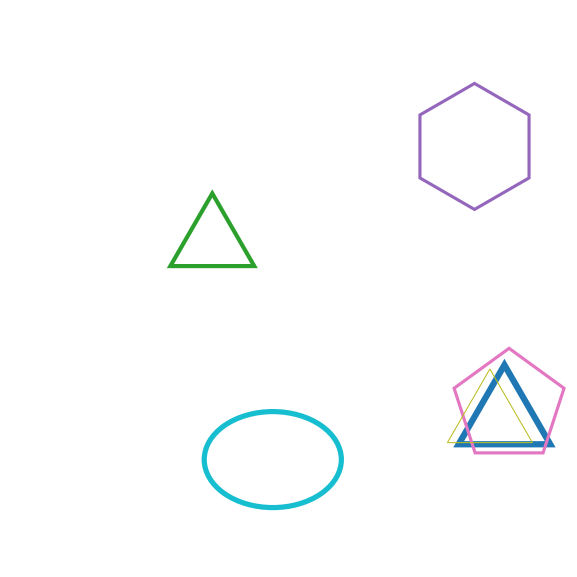[{"shape": "triangle", "thickness": 3, "radius": 0.46, "center": [0.873, 0.276]}, {"shape": "triangle", "thickness": 2, "radius": 0.42, "center": [0.368, 0.58]}, {"shape": "hexagon", "thickness": 1.5, "radius": 0.55, "center": [0.822, 0.746]}, {"shape": "pentagon", "thickness": 1.5, "radius": 0.5, "center": [0.882, 0.296]}, {"shape": "triangle", "thickness": 0.5, "radius": 0.42, "center": [0.848, 0.275]}, {"shape": "oval", "thickness": 2.5, "radius": 0.59, "center": [0.472, 0.203]}]